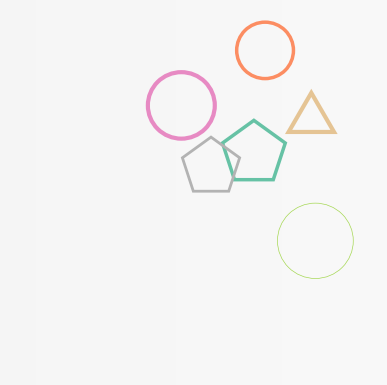[{"shape": "pentagon", "thickness": 2.5, "radius": 0.43, "center": [0.655, 0.602]}, {"shape": "circle", "thickness": 2.5, "radius": 0.37, "center": [0.684, 0.869]}, {"shape": "circle", "thickness": 3, "radius": 0.43, "center": [0.468, 0.726]}, {"shape": "circle", "thickness": 0.5, "radius": 0.49, "center": [0.814, 0.375]}, {"shape": "triangle", "thickness": 3, "radius": 0.34, "center": [0.803, 0.691]}, {"shape": "pentagon", "thickness": 2, "radius": 0.39, "center": [0.545, 0.566]}]